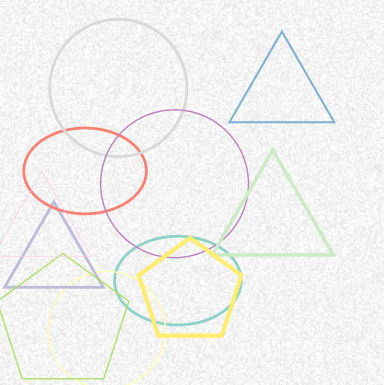[{"shape": "oval", "thickness": 2, "radius": 0.82, "center": [0.462, 0.271]}, {"shape": "circle", "thickness": 1, "radius": 0.76, "center": [0.277, 0.142]}, {"shape": "triangle", "thickness": 2, "radius": 0.74, "center": [0.14, 0.328]}, {"shape": "oval", "thickness": 2, "radius": 0.8, "center": [0.221, 0.556]}, {"shape": "triangle", "thickness": 1.5, "radius": 0.79, "center": [0.732, 0.761]}, {"shape": "pentagon", "thickness": 1, "radius": 0.9, "center": [0.164, 0.162]}, {"shape": "triangle", "thickness": 0.5, "radius": 0.74, "center": [0.109, 0.408]}, {"shape": "circle", "thickness": 2, "radius": 0.89, "center": [0.307, 0.772]}, {"shape": "circle", "thickness": 1, "radius": 0.96, "center": [0.453, 0.523]}, {"shape": "triangle", "thickness": 2.5, "radius": 0.91, "center": [0.709, 0.429]}, {"shape": "pentagon", "thickness": 3, "radius": 0.7, "center": [0.494, 0.242]}]